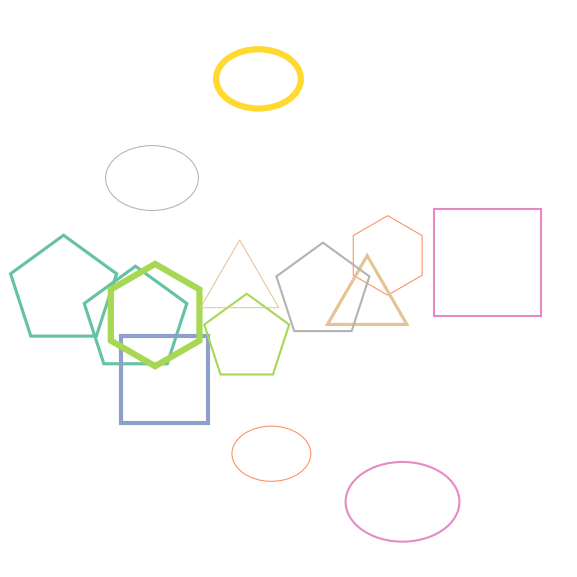[{"shape": "pentagon", "thickness": 1.5, "radius": 0.47, "center": [0.235, 0.445]}, {"shape": "pentagon", "thickness": 1.5, "radius": 0.48, "center": [0.11, 0.495]}, {"shape": "hexagon", "thickness": 0.5, "radius": 0.34, "center": [0.671, 0.557]}, {"shape": "oval", "thickness": 0.5, "radius": 0.34, "center": [0.47, 0.213]}, {"shape": "square", "thickness": 2, "radius": 0.38, "center": [0.285, 0.342]}, {"shape": "square", "thickness": 1, "radius": 0.46, "center": [0.844, 0.545]}, {"shape": "oval", "thickness": 1, "radius": 0.49, "center": [0.697, 0.13]}, {"shape": "pentagon", "thickness": 1, "radius": 0.39, "center": [0.427, 0.413]}, {"shape": "hexagon", "thickness": 3, "radius": 0.44, "center": [0.269, 0.454]}, {"shape": "oval", "thickness": 3, "radius": 0.37, "center": [0.448, 0.863]}, {"shape": "triangle", "thickness": 1.5, "radius": 0.4, "center": [0.636, 0.477]}, {"shape": "triangle", "thickness": 0.5, "radius": 0.39, "center": [0.415, 0.505]}, {"shape": "oval", "thickness": 0.5, "radius": 0.4, "center": [0.263, 0.691]}, {"shape": "pentagon", "thickness": 1, "radius": 0.42, "center": [0.559, 0.494]}]